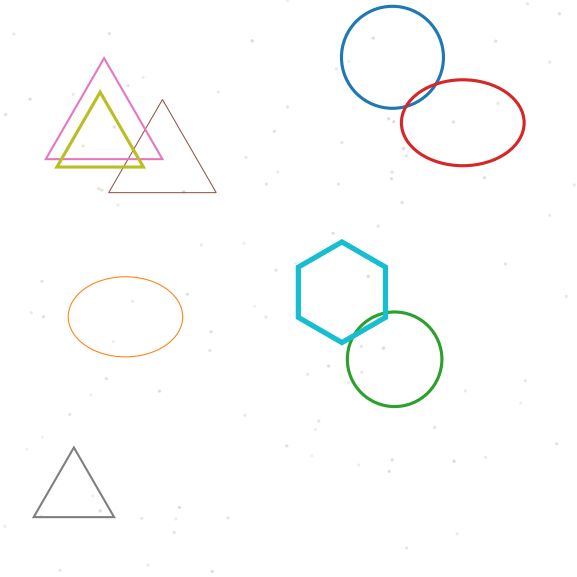[{"shape": "circle", "thickness": 1.5, "radius": 0.44, "center": [0.68, 0.9]}, {"shape": "oval", "thickness": 0.5, "radius": 0.5, "center": [0.217, 0.451]}, {"shape": "circle", "thickness": 1.5, "radius": 0.41, "center": [0.683, 0.377]}, {"shape": "oval", "thickness": 1.5, "radius": 0.53, "center": [0.801, 0.787]}, {"shape": "triangle", "thickness": 0.5, "radius": 0.54, "center": [0.281, 0.719]}, {"shape": "triangle", "thickness": 1, "radius": 0.58, "center": [0.18, 0.782]}, {"shape": "triangle", "thickness": 1, "radius": 0.4, "center": [0.128, 0.144]}, {"shape": "triangle", "thickness": 1.5, "radius": 0.43, "center": [0.173, 0.753]}, {"shape": "hexagon", "thickness": 2.5, "radius": 0.44, "center": [0.592, 0.493]}]